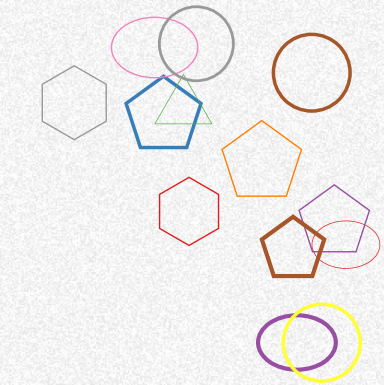[{"shape": "hexagon", "thickness": 1, "radius": 0.44, "center": [0.491, 0.451]}, {"shape": "oval", "thickness": 0.5, "radius": 0.44, "center": [0.899, 0.364]}, {"shape": "pentagon", "thickness": 2.5, "radius": 0.51, "center": [0.425, 0.7]}, {"shape": "triangle", "thickness": 0.5, "radius": 0.43, "center": [0.476, 0.721]}, {"shape": "oval", "thickness": 3, "radius": 0.5, "center": [0.771, 0.11]}, {"shape": "pentagon", "thickness": 1, "radius": 0.48, "center": [0.868, 0.424]}, {"shape": "pentagon", "thickness": 1, "radius": 0.54, "center": [0.68, 0.578]}, {"shape": "circle", "thickness": 2.5, "radius": 0.5, "center": [0.836, 0.11]}, {"shape": "pentagon", "thickness": 3, "radius": 0.43, "center": [0.761, 0.352]}, {"shape": "circle", "thickness": 2.5, "radius": 0.5, "center": [0.81, 0.811]}, {"shape": "oval", "thickness": 1, "radius": 0.56, "center": [0.402, 0.877]}, {"shape": "hexagon", "thickness": 1, "radius": 0.48, "center": [0.193, 0.733]}, {"shape": "circle", "thickness": 2, "radius": 0.48, "center": [0.51, 0.886]}]